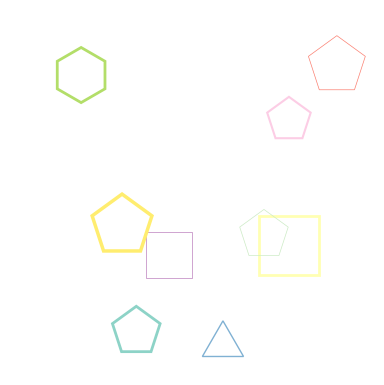[{"shape": "pentagon", "thickness": 2, "radius": 0.33, "center": [0.354, 0.139]}, {"shape": "square", "thickness": 2, "radius": 0.38, "center": [0.751, 0.362]}, {"shape": "pentagon", "thickness": 0.5, "radius": 0.39, "center": [0.875, 0.83]}, {"shape": "triangle", "thickness": 1, "radius": 0.31, "center": [0.579, 0.105]}, {"shape": "hexagon", "thickness": 2, "radius": 0.36, "center": [0.211, 0.805]}, {"shape": "pentagon", "thickness": 1.5, "radius": 0.3, "center": [0.751, 0.689]}, {"shape": "square", "thickness": 0.5, "radius": 0.3, "center": [0.439, 0.337]}, {"shape": "pentagon", "thickness": 0.5, "radius": 0.33, "center": [0.686, 0.39]}, {"shape": "pentagon", "thickness": 2.5, "radius": 0.41, "center": [0.317, 0.414]}]